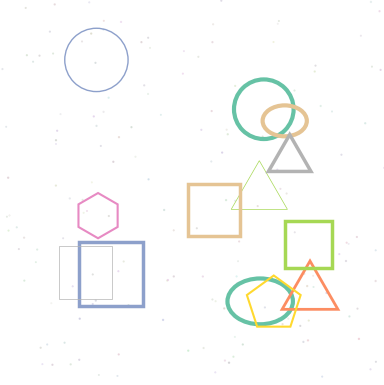[{"shape": "oval", "thickness": 3, "radius": 0.42, "center": [0.676, 0.217]}, {"shape": "circle", "thickness": 3, "radius": 0.39, "center": [0.685, 0.716]}, {"shape": "triangle", "thickness": 2, "radius": 0.42, "center": [0.805, 0.238]}, {"shape": "circle", "thickness": 1, "radius": 0.41, "center": [0.25, 0.844]}, {"shape": "square", "thickness": 2.5, "radius": 0.42, "center": [0.287, 0.288]}, {"shape": "hexagon", "thickness": 1.5, "radius": 0.29, "center": [0.255, 0.44]}, {"shape": "triangle", "thickness": 0.5, "radius": 0.42, "center": [0.674, 0.498]}, {"shape": "square", "thickness": 2.5, "radius": 0.31, "center": [0.801, 0.364]}, {"shape": "pentagon", "thickness": 1.5, "radius": 0.37, "center": [0.711, 0.211]}, {"shape": "square", "thickness": 2.5, "radius": 0.34, "center": [0.556, 0.454]}, {"shape": "oval", "thickness": 3, "radius": 0.29, "center": [0.74, 0.686]}, {"shape": "triangle", "thickness": 2.5, "radius": 0.32, "center": [0.752, 0.587]}, {"shape": "square", "thickness": 0.5, "radius": 0.35, "center": [0.223, 0.293]}]